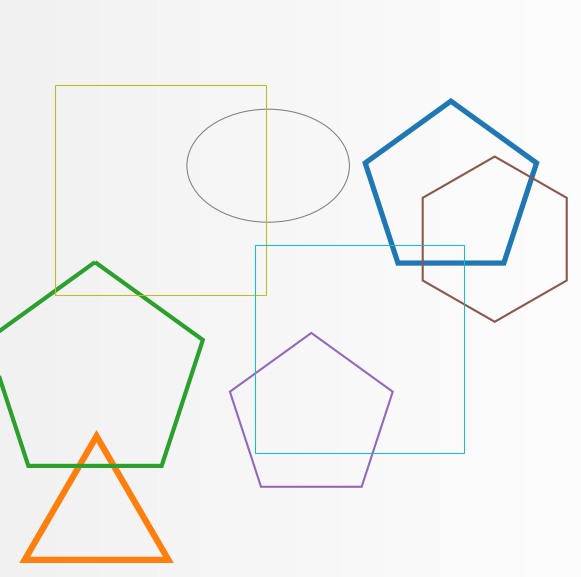[{"shape": "pentagon", "thickness": 2.5, "radius": 0.77, "center": [0.776, 0.669]}, {"shape": "triangle", "thickness": 3, "radius": 0.71, "center": [0.166, 0.101]}, {"shape": "pentagon", "thickness": 2, "radius": 0.98, "center": [0.163, 0.35]}, {"shape": "pentagon", "thickness": 1, "radius": 0.74, "center": [0.536, 0.275]}, {"shape": "hexagon", "thickness": 1, "radius": 0.72, "center": [0.851, 0.585]}, {"shape": "oval", "thickness": 0.5, "radius": 0.7, "center": [0.461, 0.712]}, {"shape": "square", "thickness": 0.5, "radius": 0.91, "center": [0.276, 0.67]}, {"shape": "square", "thickness": 0.5, "radius": 0.9, "center": [0.619, 0.394]}]